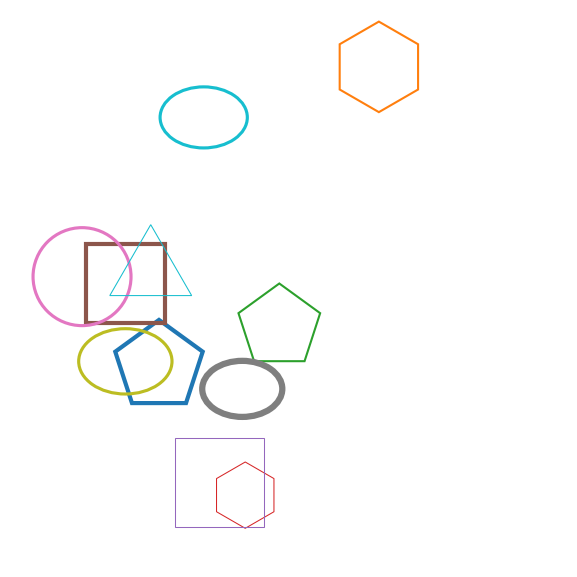[{"shape": "pentagon", "thickness": 2, "radius": 0.4, "center": [0.275, 0.366]}, {"shape": "hexagon", "thickness": 1, "radius": 0.39, "center": [0.656, 0.883]}, {"shape": "pentagon", "thickness": 1, "radius": 0.37, "center": [0.484, 0.434]}, {"shape": "hexagon", "thickness": 0.5, "radius": 0.29, "center": [0.425, 0.142]}, {"shape": "square", "thickness": 0.5, "radius": 0.39, "center": [0.38, 0.163]}, {"shape": "square", "thickness": 2, "radius": 0.34, "center": [0.218, 0.508]}, {"shape": "circle", "thickness": 1.5, "radius": 0.42, "center": [0.142, 0.52]}, {"shape": "oval", "thickness": 3, "radius": 0.35, "center": [0.42, 0.326]}, {"shape": "oval", "thickness": 1.5, "radius": 0.4, "center": [0.217, 0.373]}, {"shape": "oval", "thickness": 1.5, "radius": 0.38, "center": [0.353, 0.796]}, {"shape": "triangle", "thickness": 0.5, "radius": 0.41, "center": [0.261, 0.528]}]